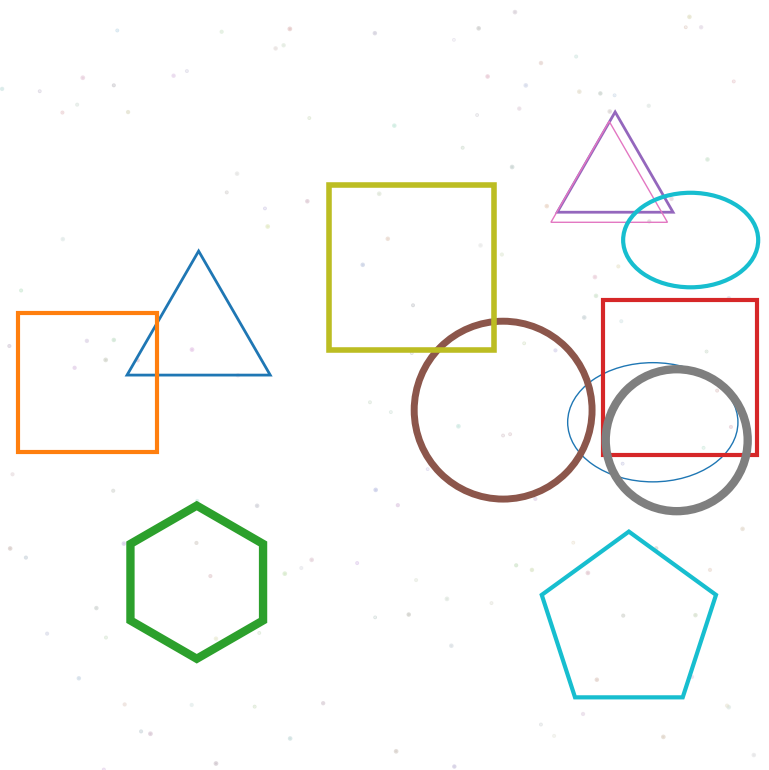[{"shape": "oval", "thickness": 0.5, "radius": 0.55, "center": [0.848, 0.452]}, {"shape": "triangle", "thickness": 1, "radius": 0.54, "center": [0.258, 0.567]}, {"shape": "square", "thickness": 1.5, "radius": 0.45, "center": [0.114, 0.503]}, {"shape": "hexagon", "thickness": 3, "radius": 0.5, "center": [0.256, 0.244]}, {"shape": "square", "thickness": 1.5, "radius": 0.5, "center": [0.884, 0.51]}, {"shape": "triangle", "thickness": 1, "radius": 0.43, "center": [0.799, 0.768]}, {"shape": "circle", "thickness": 2.5, "radius": 0.58, "center": [0.653, 0.467]}, {"shape": "triangle", "thickness": 0.5, "radius": 0.44, "center": [0.791, 0.755]}, {"shape": "circle", "thickness": 3, "radius": 0.46, "center": [0.879, 0.428]}, {"shape": "square", "thickness": 2, "radius": 0.54, "center": [0.534, 0.652]}, {"shape": "pentagon", "thickness": 1.5, "radius": 0.59, "center": [0.817, 0.191]}, {"shape": "oval", "thickness": 1.5, "radius": 0.44, "center": [0.897, 0.688]}]